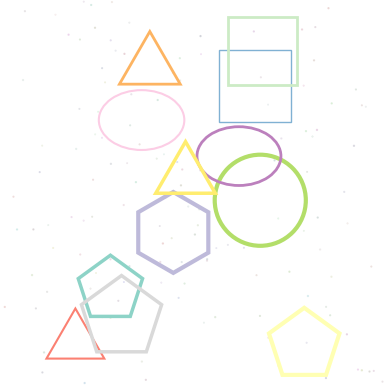[{"shape": "pentagon", "thickness": 2.5, "radius": 0.44, "center": [0.287, 0.249]}, {"shape": "pentagon", "thickness": 3, "radius": 0.48, "center": [0.79, 0.104]}, {"shape": "hexagon", "thickness": 3, "radius": 0.53, "center": [0.45, 0.396]}, {"shape": "triangle", "thickness": 1.5, "radius": 0.43, "center": [0.196, 0.112]}, {"shape": "square", "thickness": 1, "radius": 0.47, "center": [0.663, 0.776]}, {"shape": "triangle", "thickness": 2, "radius": 0.46, "center": [0.389, 0.827]}, {"shape": "circle", "thickness": 3, "radius": 0.59, "center": [0.676, 0.48]}, {"shape": "oval", "thickness": 1.5, "radius": 0.56, "center": [0.368, 0.688]}, {"shape": "pentagon", "thickness": 2.5, "radius": 0.55, "center": [0.316, 0.175]}, {"shape": "oval", "thickness": 2, "radius": 0.55, "center": [0.621, 0.595]}, {"shape": "square", "thickness": 2, "radius": 0.45, "center": [0.682, 0.867]}, {"shape": "triangle", "thickness": 2.5, "radius": 0.45, "center": [0.482, 0.543]}]